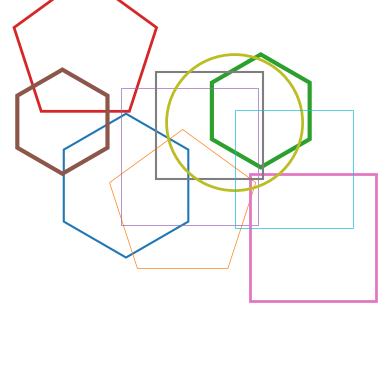[{"shape": "hexagon", "thickness": 1.5, "radius": 0.93, "center": [0.327, 0.518]}, {"shape": "pentagon", "thickness": 0.5, "radius": 1.0, "center": [0.474, 0.464]}, {"shape": "hexagon", "thickness": 3, "radius": 0.73, "center": [0.677, 0.712]}, {"shape": "pentagon", "thickness": 2, "radius": 0.97, "center": [0.222, 0.868]}, {"shape": "square", "thickness": 0.5, "radius": 0.89, "center": [0.492, 0.594]}, {"shape": "hexagon", "thickness": 3, "radius": 0.68, "center": [0.162, 0.684]}, {"shape": "square", "thickness": 2, "radius": 0.82, "center": [0.812, 0.382]}, {"shape": "square", "thickness": 1.5, "radius": 0.69, "center": [0.544, 0.674]}, {"shape": "circle", "thickness": 2, "radius": 0.88, "center": [0.609, 0.682]}, {"shape": "square", "thickness": 0.5, "radius": 0.77, "center": [0.764, 0.561]}]